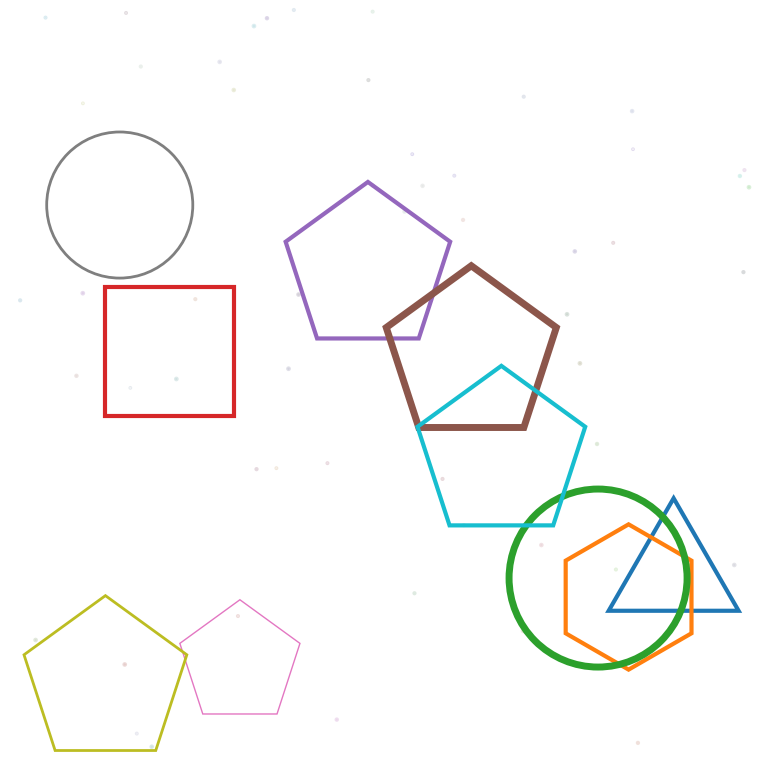[{"shape": "triangle", "thickness": 1.5, "radius": 0.49, "center": [0.875, 0.256]}, {"shape": "hexagon", "thickness": 1.5, "radius": 0.47, "center": [0.816, 0.225]}, {"shape": "circle", "thickness": 2.5, "radius": 0.58, "center": [0.777, 0.249]}, {"shape": "square", "thickness": 1.5, "radius": 0.42, "center": [0.22, 0.543]}, {"shape": "pentagon", "thickness": 1.5, "radius": 0.56, "center": [0.478, 0.651]}, {"shape": "pentagon", "thickness": 2.5, "radius": 0.58, "center": [0.612, 0.539]}, {"shape": "pentagon", "thickness": 0.5, "radius": 0.41, "center": [0.312, 0.139]}, {"shape": "circle", "thickness": 1, "radius": 0.47, "center": [0.156, 0.734]}, {"shape": "pentagon", "thickness": 1, "radius": 0.56, "center": [0.137, 0.115]}, {"shape": "pentagon", "thickness": 1.5, "radius": 0.57, "center": [0.651, 0.41]}]